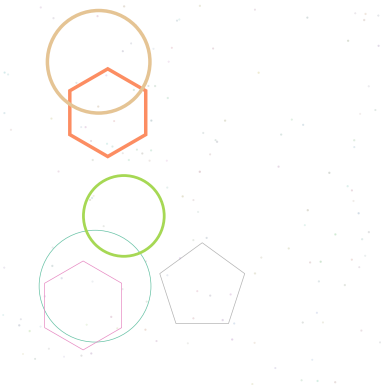[{"shape": "circle", "thickness": 0.5, "radius": 0.73, "center": [0.247, 0.257]}, {"shape": "hexagon", "thickness": 2.5, "radius": 0.57, "center": [0.28, 0.707]}, {"shape": "hexagon", "thickness": 0.5, "radius": 0.58, "center": [0.216, 0.207]}, {"shape": "circle", "thickness": 2, "radius": 0.52, "center": [0.322, 0.439]}, {"shape": "circle", "thickness": 2.5, "radius": 0.67, "center": [0.256, 0.84]}, {"shape": "pentagon", "thickness": 0.5, "radius": 0.58, "center": [0.525, 0.253]}]